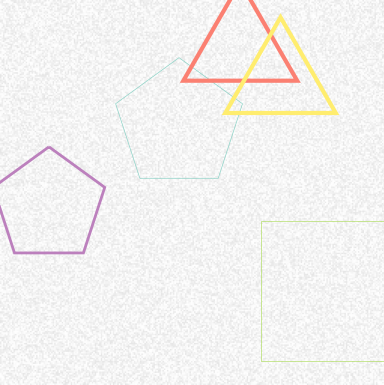[{"shape": "pentagon", "thickness": 0.5, "radius": 0.87, "center": [0.465, 0.677]}, {"shape": "triangle", "thickness": 3, "radius": 0.85, "center": [0.624, 0.876]}, {"shape": "square", "thickness": 0.5, "radius": 0.91, "center": [0.859, 0.245]}, {"shape": "pentagon", "thickness": 2, "radius": 0.76, "center": [0.127, 0.466]}, {"shape": "triangle", "thickness": 3, "radius": 0.83, "center": [0.729, 0.789]}]